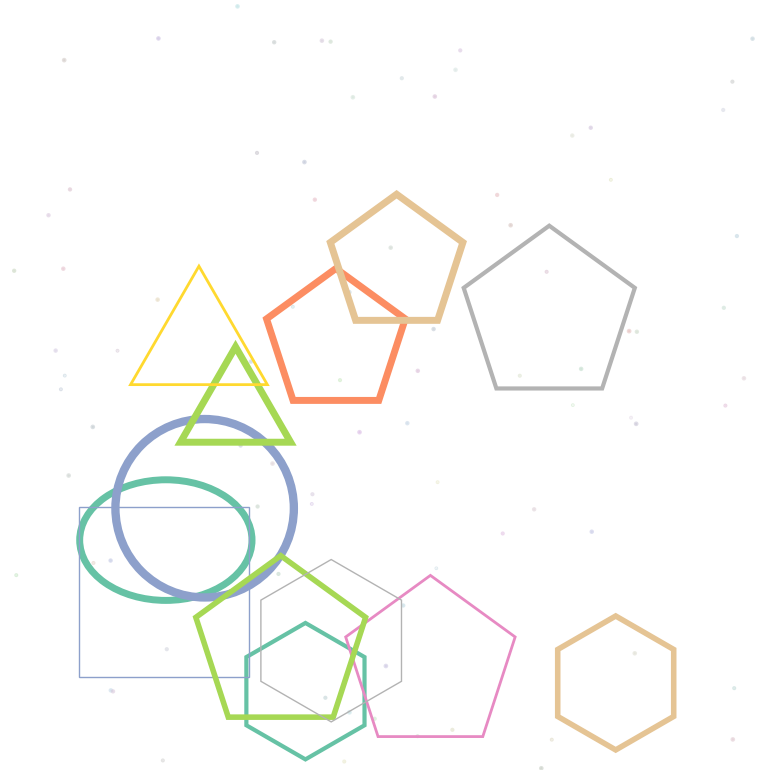[{"shape": "hexagon", "thickness": 1.5, "radius": 0.44, "center": [0.397, 0.102]}, {"shape": "oval", "thickness": 2.5, "radius": 0.56, "center": [0.215, 0.299]}, {"shape": "pentagon", "thickness": 2.5, "radius": 0.47, "center": [0.436, 0.557]}, {"shape": "square", "thickness": 0.5, "radius": 0.55, "center": [0.213, 0.231]}, {"shape": "circle", "thickness": 3, "radius": 0.58, "center": [0.266, 0.34]}, {"shape": "pentagon", "thickness": 1, "radius": 0.58, "center": [0.559, 0.137]}, {"shape": "pentagon", "thickness": 2, "radius": 0.58, "center": [0.365, 0.162]}, {"shape": "triangle", "thickness": 2.5, "radius": 0.41, "center": [0.306, 0.467]}, {"shape": "triangle", "thickness": 1, "radius": 0.51, "center": [0.258, 0.552]}, {"shape": "pentagon", "thickness": 2.5, "radius": 0.45, "center": [0.515, 0.657]}, {"shape": "hexagon", "thickness": 2, "radius": 0.43, "center": [0.8, 0.113]}, {"shape": "hexagon", "thickness": 0.5, "radius": 0.53, "center": [0.43, 0.168]}, {"shape": "pentagon", "thickness": 1.5, "radius": 0.58, "center": [0.713, 0.59]}]